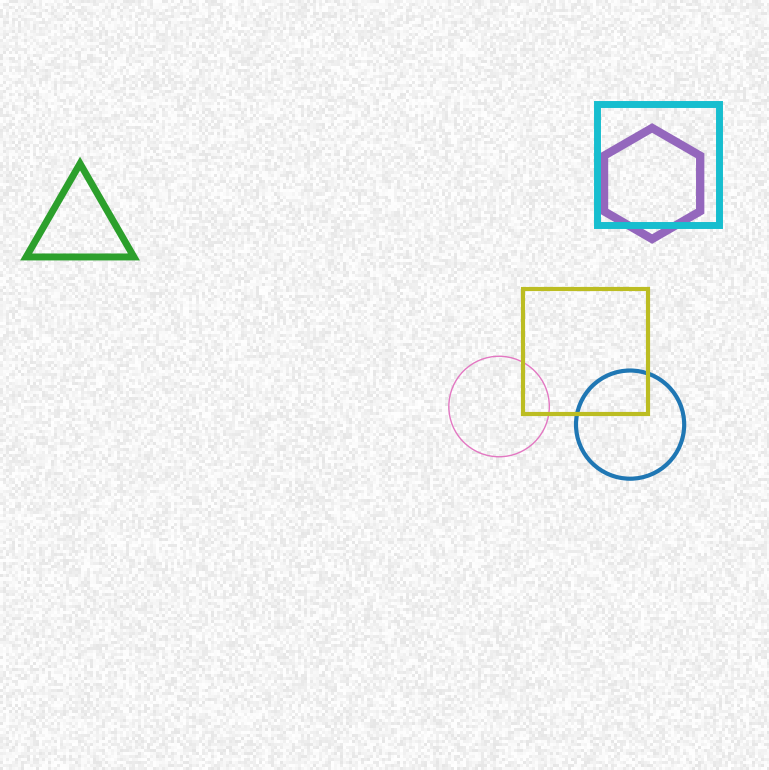[{"shape": "circle", "thickness": 1.5, "radius": 0.35, "center": [0.818, 0.449]}, {"shape": "triangle", "thickness": 2.5, "radius": 0.4, "center": [0.104, 0.707]}, {"shape": "hexagon", "thickness": 3, "radius": 0.36, "center": [0.847, 0.762]}, {"shape": "circle", "thickness": 0.5, "radius": 0.33, "center": [0.648, 0.472]}, {"shape": "square", "thickness": 1.5, "radius": 0.4, "center": [0.761, 0.543]}, {"shape": "square", "thickness": 2.5, "radius": 0.39, "center": [0.855, 0.786]}]